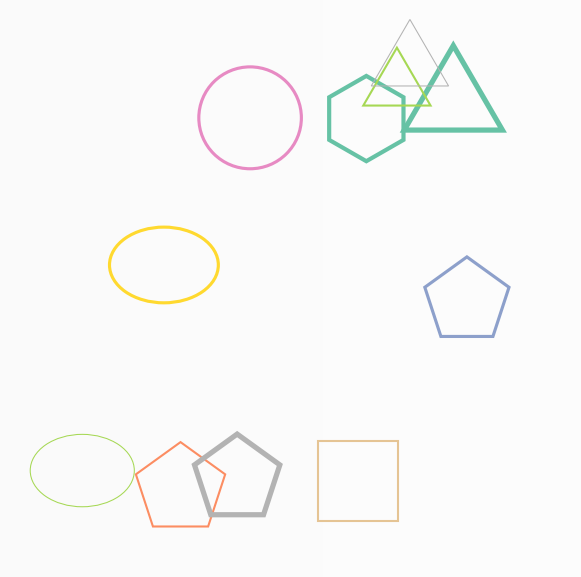[{"shape": "hexagon", "thickness": 2, "radius": 0.37, "center": [0.63, 0.794]}, {"shape": "triangle", "thickness": 2.5, "radius": 0.49, "center": [0.78, 0.823]}, {"shape": "pentagon", "thickness": 1, "radius": 0.4, "center": [0.311, 0.153]}, {"shape": "pentagon", "thickness": 1.5, "radius": 0.38, "center": [0.803, 0.478]}, {"shape": "circle", "thickness": 1.5, "radius": 0.44, "center": [0.43, 0.795]}, {"shape": "oval", "thickness": 0.5, "radius": 0.45, "center": [0.142, 0.184]}, {"shape": "triangle", "thickness": 1, "radius": 0.33, "center": [0.683, 0.85]}, {"shape": "oval", "thickness": 1.5, "radius": 0.47, "center": [0.282, 0.54]}, {"shape": "square", "thickness": 1, "radius": 0.35, "center": [0.616, 0.166]}, {"shape": "triangle", "thickness": 0.5, "radius": 0.38, "center": [0.705, 0.889]}, {"shape": "pentagon", "thickness": 2.5, "radius": 0.39, "center": [0.408, 0.17]}]